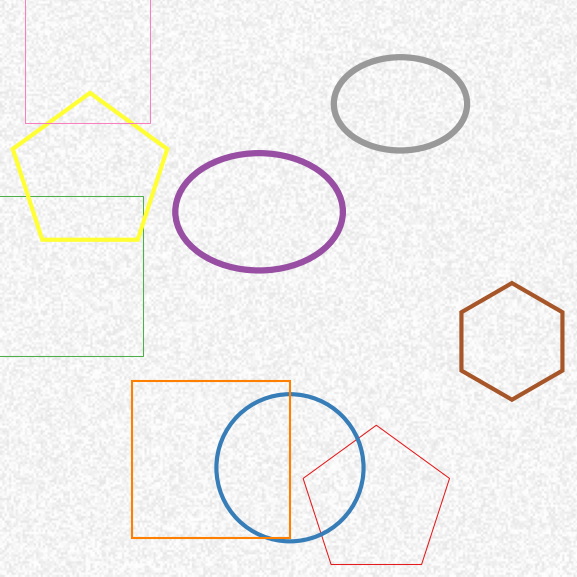[{"shape": "pentagon", "thickness": 0.5, "radius": 0.67, "center": [0.652, 0.129]}, {"shape": "circle", "thickness": 2, "radius": 0.64, "center": [0.502, 0.189]}, {"shape": "square", "thickness": 0.5, "radius": 0.69, "center": [0.11, 0.521]}, {"shape": "oval", "thickness": 3, "radius": 0.73, "center": [0.449, 0.632]}, {"shape": "square", "thickness": 1, "radius": 0.68, "center": [0.365, 0.203]}, {"shape": "pentagon", "thickness": 2, "radius": 0.7, "center": [0.156, 0.698]}, {"shape": "hexagon", "thickness": 2, "radius": 0.5, "center": [0.886, 0.408]}, {"shape": "square", "thickness": 0.5, "radius": 0.54, "center": [0.151, 0.894]}, {"shape": "oval", "thickness": 3, "radius": 0.58, "center": [0.693, 0.819]}]